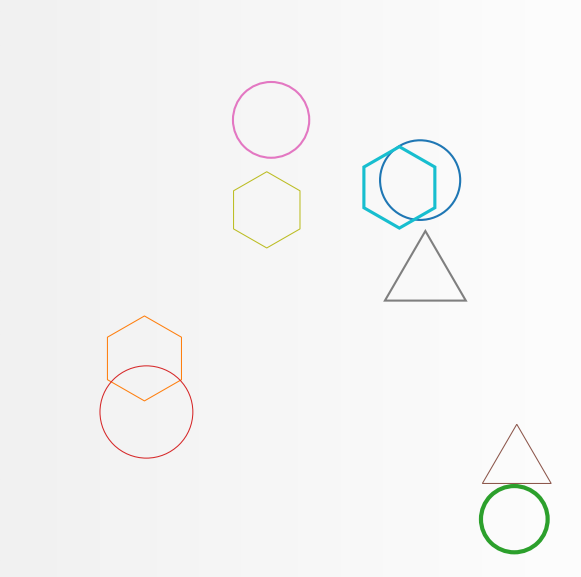[{"shape": "circle", "thickness": 1, "radius": 0.34, "center": [0.723, 0.687]}, {"shape": "hexagon", "thickness": 0.5, "radius": 0.37, "center": [0.249, 0.378]}, {"shape": "circle", "thickness": 2, "radius": 0.29, "center": [0.885, 0.1]}, {"shape": "circle", "thickness": 0.5, "radius": 0.4, "center": [0.252, 0.286]}, {"shape": "triangle", "thickness": 0.5, "radius": 0.34, "center": [0.889, 0.196]}, {"shape": "circle", "thickness": 1, "radius": 0.33, "center": [0.466, 0.792]}, {"shape": "triangle", "thickness": 1, "radius": 0.4, "center": [0.732, 0.519]}, {"shape": "hexagon", "thickness": 0.5, "radius": 0.33, "center": [0.459, 0.636]}, {"shape": "hexagon", "thickness": 1.5, "radius": 0.35, "center": [0.687, 0.675]}]